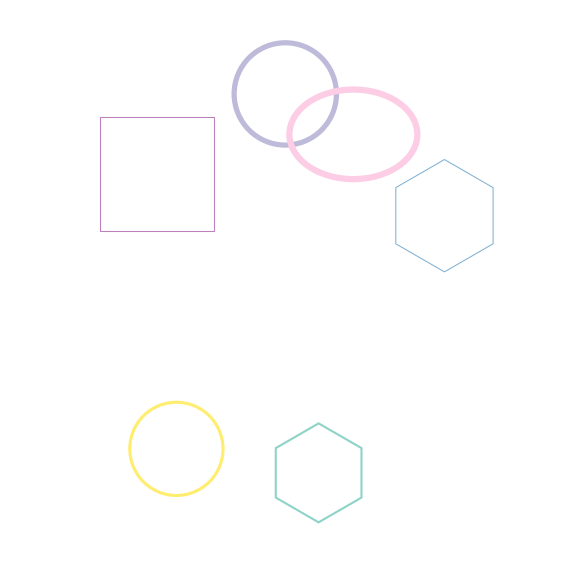[{"shape": "hexagon", "thickness": 1, "radius": 0.43, "center": [0.552, 0.18]}, {"shape": "circle", "thickness": 2.5, "radius": 0.44, "center": [0.494, 0.837]}, {"shape": "hexagon", "thickness": 0.5, "radius": 0.49, "center": [0.77, 0.626]}, {"shape": "oval", "thickness": 3, "radius": 0.55, "center": [0.612, 0.767]}, {"shape": "square", "thickness": 0.5, "radius": 0.49, "center": [0.273, 0.697]}, {"shape": "circle", "thickness": 1.5, "radius": 0.4, "center": [0.305, 0.222]}]